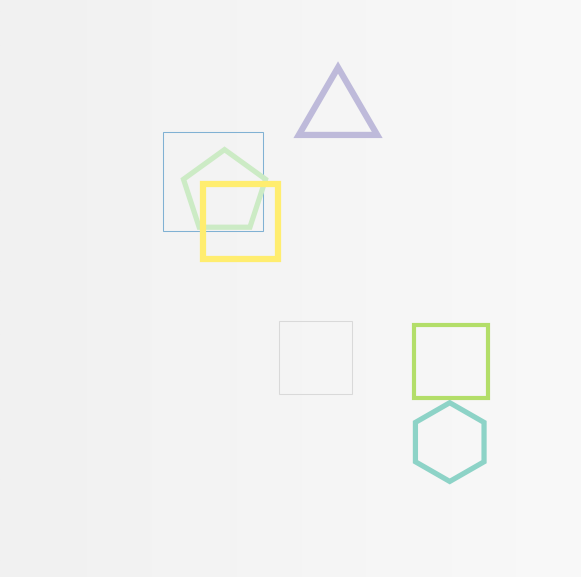[{"shape": "hexagon", "thickness": 2.5, "radius": 0.34, "center": [0.774, 0.234]}, {"shape": "triangle", "thickness": 3, "radius": 0.39, "center": [0.582, 0.804]}, {"shape": "square", "thickness": 0.5, "radius": 0.43, "center": [0.366, 0.684]}, {"shape": "square", "thickness": 2, "radius": 0.32, "center": [0.776, 0.373]}, {"shape": "square", "thickness": 0.5, "radius": 0.31, "center": [0.543, 0.38]}, {"shape": "pentagon", "thickness": 2.5, "radius": 0.37, "center": [0.386, 0.666]}, {"shape": "square", "thickness": 3, "radius": 0.33, "center": [0.414, 0.615]}]